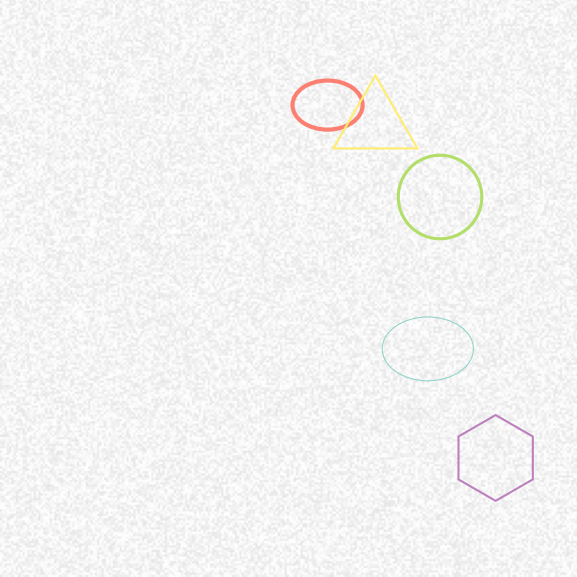[{"shape": "oval", "thickness": 0.5, "radius": 0.39, "center": [0.741, 0.395]}, {"shape": "oval", "thickness": 2, "radius": 0.3, "center": [0.567, 0.817]}, {"shape": "circle", "thickness": 1.5, "radius": 0.36, "center": [0.762, 0.658]}, {"shape": "hexagon", "thickness": 1, "radius": 0.37, "center": [0.858, 0.206]}, {"shape": "triangle", "thickness": 1, "radius": 0.42, "center": [0.65, 0.784]}]